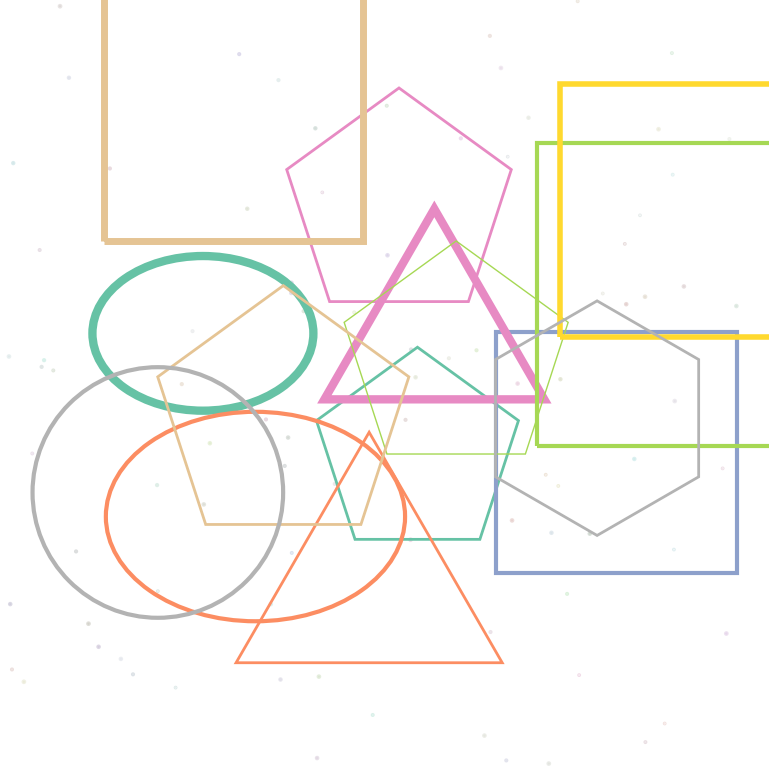[{"shape": "pentagon", "thickness": 1, "radius": 0.69, "center": [0.542, 0.411]}, {"shape": "oval", "thickness": 3, "radius": 0.72, "center": [0.264, 0.567]}, {"shape": "oval", "thickness": 1.5, "radius": 0.97, "center": [0.332, 0.329]}, {"shape": "triangle", "thickness": 1, "radius": 1.0, "center": [0.479, 0.239]}, {"shape": "square", "thickness": 1.5, "radius": 0.78, "center": [0.801, 0.412]}, {"shape": "pentagon", "thickness": 1, "radius": 0.77, "center": [0.518, 0.732]}, {"shape": "triangle", "thickness": 3, "radius": 0.82, "center": [0.564, 0.564]}, {"shape": "pentagon", "thickness": 0.5, "radius": 0.76, "center": [0.592, 0.534]}, {"shape": "square", "thickness": 1.5, "radius": 0.98, "center": [0.893, 0.618]}, {"shape": "square", "thickness": 2, "radius": 0.82, "center": [0.891, 0.727]}, {"shape": "square", "thickness": 2.5, "radius": 0.84, "center": [0.303, 0.855]}, {"shape": "pentagon", "thickness": 1, "radius": 0.86, "center": [0.368, 0.458]}, {"shape": "circle", "thickness": 1.5, "radius": 0.81, "center": [0.205, 0.36]}, {"shape": "hexagon", "thickness": 1, "radius": 0.76, "center": [0.775, 0.457]}]